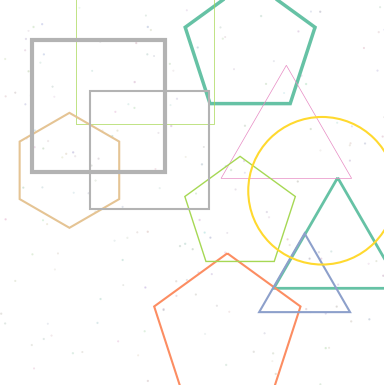[{"shape": "pentagon", "thickness": 2.5, "radius": 0.89, "center": [0.65, 0.874]}, {"shape": "triangle", "thickness": 2, "radius": 0.96, "center": [0.877, 0.347]}, {"shape": "pentagon", "thickness": 1.5, "radius": 1.0, "center": [0.59, 0.142]}, {"shape": "triangle", "thickness": 1.5, "radius": 0.68, "center": [0.791, 0.257]}, {"shape": "triangle", "thickness": 0.5, "radius": 0.98, "center": [0.744, 0.635]}, {"shape": "square", "thickness": 0.5, "radius": 0.9, "center": [0.377, 0.858]}, {"shape": "pentagon", "thickness": 1, "radius": 0.75, "center": [0.624, 0.443]}, {"shape": "circle", "thickness": 1.5, "radius": 0.96, "center": [0.836, 0.505]}, {"shape": "hexagon", "thickness": 1.5, "radius": 0.75, "center": [0.18, 0.558]}, {"shape": "square", "thickness": 1.5, "radius": 0.77, "center": [0.388, 0.611]}, {"shape": "square", "thickness": 3, "radius": 0.86, "center": [0.256, 0.725]}]